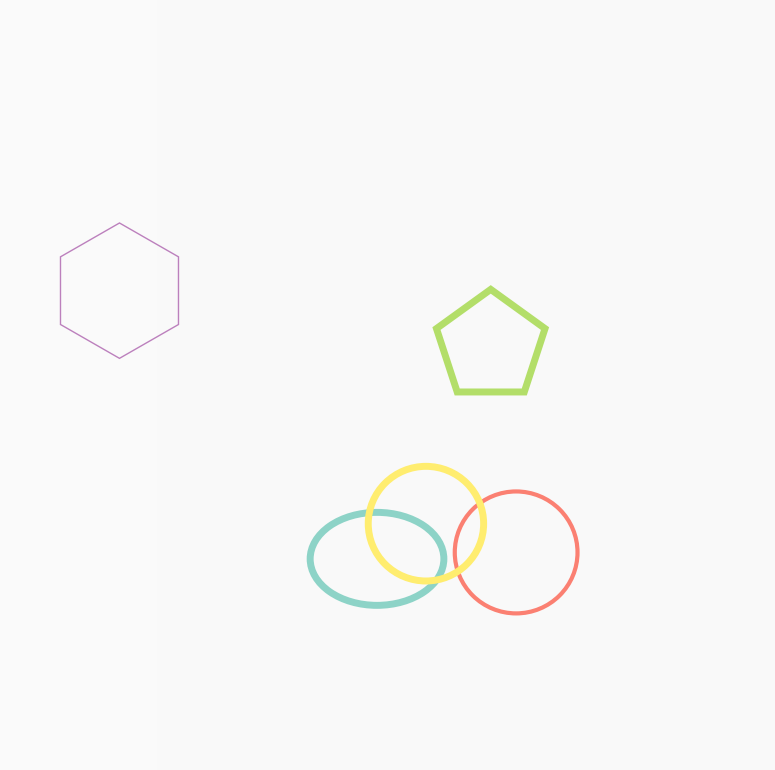[{"shape": "oval", "thickness": 2.5, "radius": 0.43, "center": [0.486, 0.274]}, {"shape": "circle", "thickness": 1.5, "radius": 0.4, "center": [0.666, 0.283]}, {"shape": "pentagon", "thickness": 2.5, "radius": 0.37, "center": [0.633, 0.551]}, {"shape": "hexagon", "thickness": 0.5, "radius": 0.44, "center": [0.154, 0.623]}, {"shape": "circle", "thickness": 2.5, "radius": 0.37, "center": [0.55, 0.32]}]